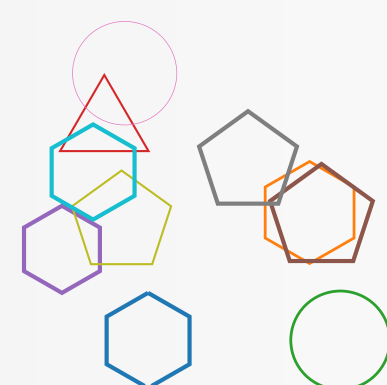[{"shape": "hexagon", "thickness": 3, "radius": 0.62, "center": [0.382, 0.116]}, {"shape": "hexagon", "thickness": 2, "radius": 0.66, "center": [0.799, 0.448]}, {"shape": "circle", "thickness": 2, "radius": 0.64, "center": [0.878, 0.116]}, {"shape": "triangle", "thickness": 1.5, "radius": 0.66, "center": [0.269, 0.673]}, {"shape": "hexagon", "thickness": 3, "radius": 0.57, "center": [0.16, 0.352]}, {"shape": "pentagon", "thickness": 3, "radius": 0.7, "center": [0.83, 0.435]}, {"shape": "circle", "thickness": 0.5, "radius": 0.67, "center": [0.322, 0.81]}, {"shape": "pentagon", "thickness": 3, "radius": 0.66, "center": [0.64, 0.578]}, {"shape": "pentagon", "thickness": 1.5, "radius": 0.67, "center": [0.314, 0.423]}, {"shape": "hexagon", "thickness": 3, "radius": 0.62, "center": [0.24, 0.553]}]